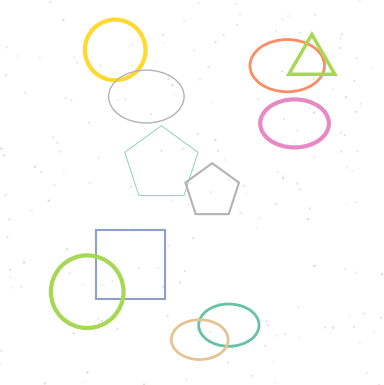[{"shape": "pentagon", "thickness": 0.5, "radius": 0.5, "center": [0.419, 0.573]}, {"shape": "oval", "thickness": 2, "radius": 0.39, "center": [0.594, 0.155]}, {"shape": "oval", "thickness": 2, "radius": 0.48, "center": [0.746, 0.829]}, {"shape": "square", "thickness": 1.5, "radius": 0.45, "center": [0.34, 0.313]}, {"shape": "oval", "thickness": 3, "radius": 0.45, "center": [0.765, 0.679]}, {"shape": "circle", "thickness": 3, "radius": 0.47, "center": [0.226, 0.242]}, {"shape": "triangle", "thickness": 2.5, "radius": 0.34, "center": [0.81, 0.842]}, {"shape": "circle", "thickness": 3, "radius": 0.39, "center": [0.299, 0.87]}, {"shape": "oval", "thickness": 2, "radius": 0.37, "center": [0.519, 0.118]}, {"shape": "pentagon", "thickness": 1.5, "radius": 0.37, "center": [0.551, 0.503]}, {"shape": "oval", "thickness": 1, "radius": 0.49, "center": [0.38, 0.749]}]